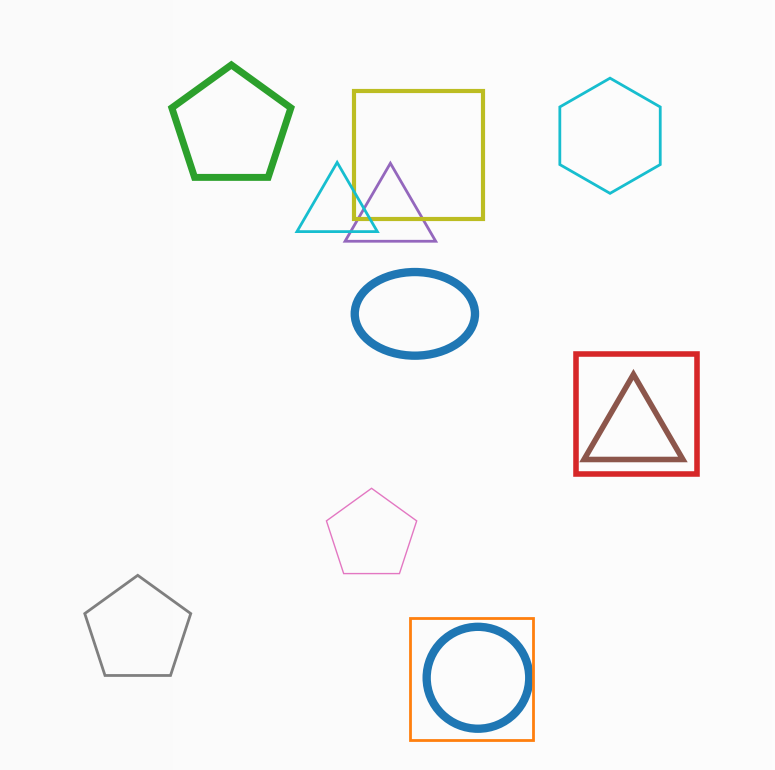[{"shape": "circle", "thickness": 3, "radius": 0.33, "center": [0.617, 0.12]}, {"shape": "oval", "thickness": 3, "radius": 0.39, "center": [0.535, 0.592]}, {"shape": "square", "thickness": 1, "radius": 0.4, "center": [0.608, 0.118]}, {"shape": "pentagon", "thickness": 2.5, "radius": 0.4, "center": [0.299, 0.835]}, {"shape": "square", "thickness": 2, "radius": 0.39, "center": [0.821, 0.462]}, {"shape": "triangle", "thickness": 1, "radius": 0.34, "center": [0.504, 0.72]}, {"shape": "triangle", "thickness": 2, "radius": 0.37, "center": [0.817, 0.44]}, {"shape": "pentagon", "thickness": 0.5, "radius": 0.31, "center": [0.479, 0.305]}, {"shape": "pentagon", "thickness": 1, "radius": 0.36, "center": [0.178, 0.181]}, {"shape": "square", "thickness": 1.5, "radius": 0.42, "center": [0.54, 0.799]}, {"shape": "triangle", "thickness": 1, "radius": 0.3, "center": [0.435, 0.729]}, {"shape": "hexagon", "thickness": 1, "radius": 0.37, "center": [0.787, 0.824]}]